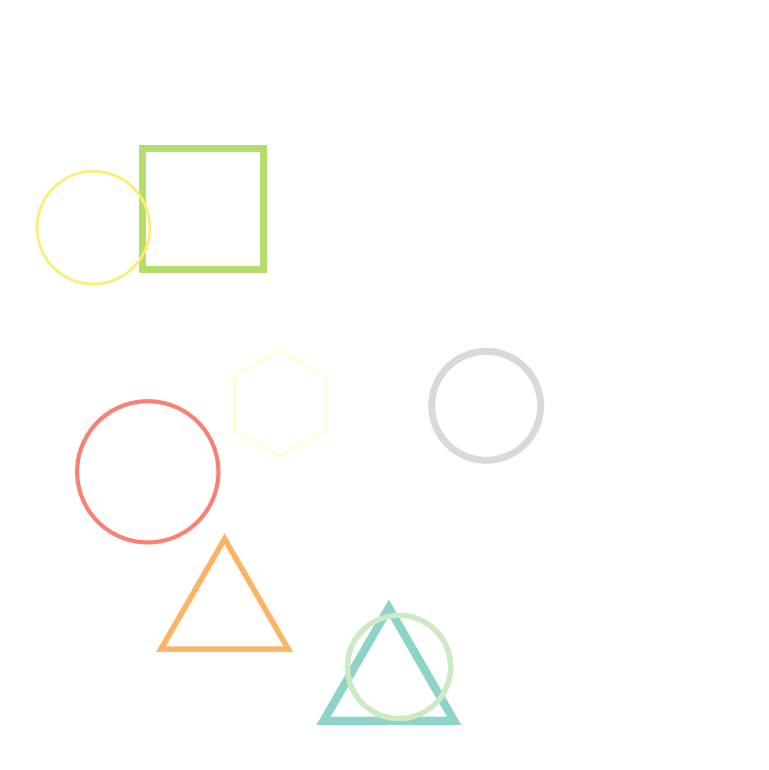[{"shape": "triangle", "thickness": 3, "radius": 0.49, "center": [0.505, 0.113]}, {"shape": "hexagon", "thickness": 0.5, "radius": 0.34, "center": [0.364, 0.476]}, {"shape": "circle", "thickness": 1.5, "radius": 0.46, "center": [0.192, 0.387]}, {"shape": "triangle", "thickness": 2, "radius": 0.48, "center": [0.292, 0.205]}, {"shape": "square", "thickness": 2.5, "radius": 0.39, "center": [0.263, 0.729]}, {"shape": "circle", "thickness": 2.5, "radius": 0.35, "center": [0.631, 0.473]}, {"shape": "circle", "thickness": 2, "radius": 0.34, "center": [0.518, 0.134]}, {"shape": "circle", "thickness": 1, "radius": 0.37, "center": [0.121, 0.704]}]